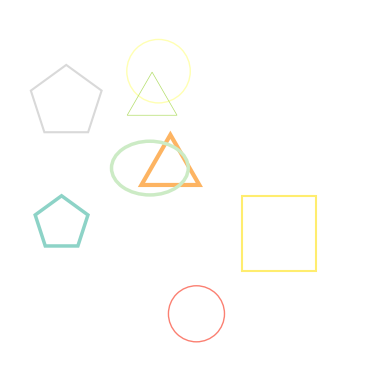[{"shape": "pentagon", "thickness": 2.5, "radius": 0.36, "center": [0.16, 0.419]}, {"shape": "circle", "thickness": 1, "radius": 0.41, "center": [0.412, 0.815]}, {"shape": "circle", "thickness": 1, "radius": 0.36, "center": [0.51, 0.185]}, {"shape": "triangle", "thickness": 3, "radius": 0.43, "center": [0.443, 0.563]}, {"shape": "triangle", "thickness": 0.5, "radius": 0.37, "center": [0.395, 0.738]}, {"shape": "pentagon", "thickness": 1.5, "radius": 0.48, "center": [0.172, 0.735]}, {"shape": "oval", "thickness": 2.5, "radius": 0.5, "center": [0.389, 0.563]}, {"shape": "square", "thickness": 1.5, "radius": 0.48, "center": [0.725, 0.394]}]